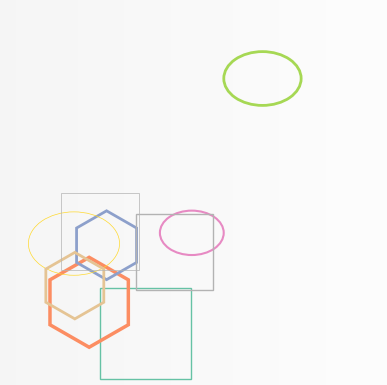[{"shape": "square", "thickness": 1, "radius": 0.59, "center": [0.376, 0.133]}, {"shape": "hexagon", "thickness": 2.5, "radius": 0.58, "center": [0.23, 0.215]}, {"shape": "hexagon", "thickness": 2, "radius": 0.45, "center": [0.275, 0.363]}, {"shape": "oval", "thickness": 1.5, "radius": 0.41, "center": [0.495, 0.395]}, {"shape": "oval", "thickness": 2, "radius": 0.5, "center": [0.677, 0.796]}, {"shape": "oval", "thickness": 0.5, "radius": 0.59, "center": [0.191, 0.367]}, {"shape": "hexagon", "thickness": 2, "radius": 0.43, "center": [0.193, 0.258]}, {"shape": "square", "thickness": 0.5, "radius": 0.5, "center": [0.258, 0.399]}, {"shape": "square", "thickness": 1, "radius": 0.49, "center": [0.45, 0.346]}]